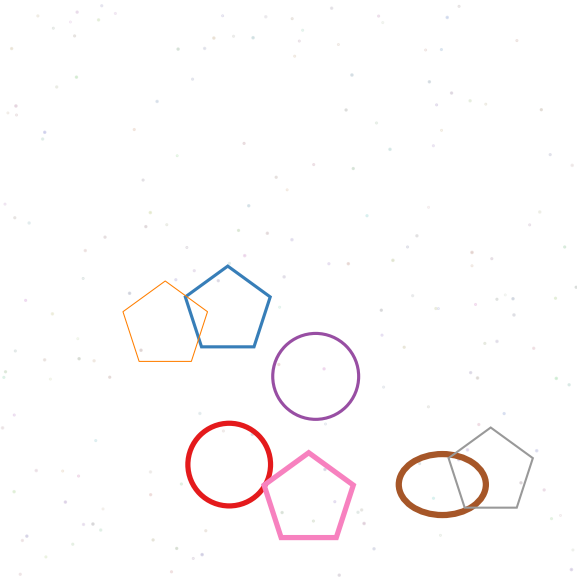[{"shape": "circle", "thickness": 2.5, "radius": 0.36, "center": [0.397, 0.195]}, {"shape": "pentagon", "thickness": 1.5, "radius": 0.39, "center": [0.394, 0.461]}, {"shape": "circle", "thickness": 1.5, "radius": 0.37, "center": [0.547, 0.347]}, {"shape": "pentagon", "thickness": 0.5, "radius": 0.38, "center": [0.286, 0.436]}, {"shape": "oval", "thickness": 3, "radius": 0.38, "center": [0.766, 0.16]}, {"shape": "pentagon", "thickness": 2.5, "radius": 0.41, "center": [0.535, 0.134]}, {"shape": "pentagon", "thickness": 1, "radius": 0.38, "center": [0.85, 0.182]}]